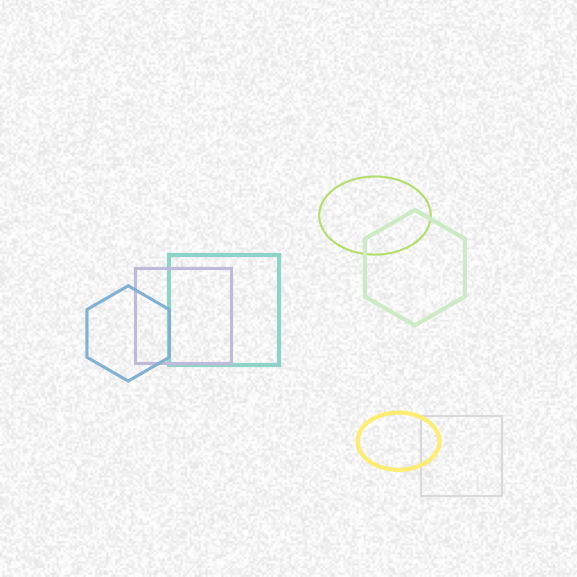[{"shape": "square", "thickness": 2, "radius": 0.48, "center": [0.388, 0.462]}, {"shape": "square", "thickness": 1.5, "radius": 0.41, "center": [0.317, 0.453]}, {"shape": "hexagon", "thickness": 1.5, "radius": 0.41, "center": [0.222, 0.422]}, {"shape": "oval", "thickness": 1, "radius": 0.48, "center": [0.649, 0.626]}, {"shape": "square", "thickness": 1, "radius": 0.35, "center": [0.799, 0.21]}, {"shape": "hexagon", "thickness": 2, "radius": 0.5, "center": [0.718, 0.536]}, {"shape": "oval", "thickness": 2, "radius": 0.35, "center": [0.69, 0.235]}]